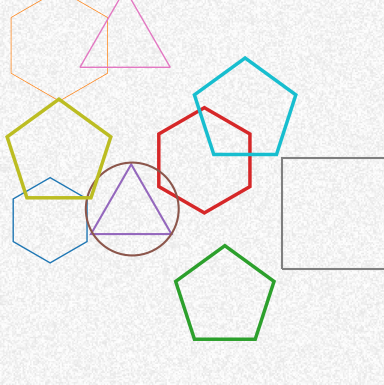[{"shape": "hexagon", "thickness": 1, "radius": 0.55, "center": [0.13, 0.428]}, {"shape": "hexagon", "thickness": 0.5, "radius": 0.72, "center": [0.154, 0.882]}, {"shape": "pentagon", "thickness": 2.5, "radius": 0.67, "center": [0.584, 0.228]}, {"shape": "hexagon", "thickness": 2.5, "radius": 0.68, "center": [0.531, 0.584]}, {"shape": "triangle", "thickness": 1.5, "radius": 0.6, "center": [0.341, 0.452]}, {"shape": "circle", "thickness": 1.5, "radius": 0.6, "center": [0.344, 0.457]}, {"shape": "triangle", "thickness": 1, "radius": 0.68, "center": [0.325, 0.893]}, {"shape": "square", "thickness": 1.5, "radius": 0.72, "center": [0.875, 0.446]}, {"shape": "pentagon", "thickness": 2.5, "radius": 0.71, "center": [0.153, 0.601]}, {"shape": "pentagon", "thickness": 2.5, "radius": 0.69, "center": [0.637, 0.711]}]